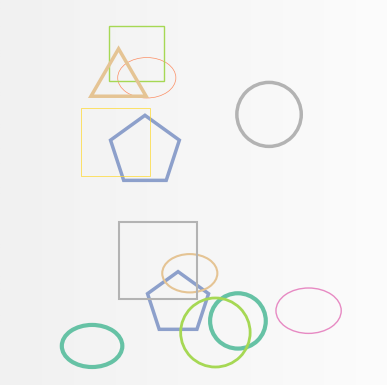[{"shape": "circle", "thickness": 3, "radius": 0.36, "center": [0.614, 0.166]}, {"shape": "oval", "thickness": 3, "radius": 0.39, "center": [0.238, 0.101]}, {"shape": "oval", "thickness": 0.5, "radius": 0.38, "center": [0.379, 0.798]}, {"shape": "pentagon", "thickness": 2.5, "radius": 0.47, "center": [0.374, 0.607]}, {"shape": "pentagon", "thickness": 2.5, "radius": 0.41, "center": [0.459, 0.212]}, {"shape": "oval", "thickness": 1, "radius": 0.42, "center": [0.796, 0.193]}, {"shape": "square", "thickness": 1, "radius": 0.36, "center": [0.351, 0.861]}, {"shape": "circle", "thickness": 2, "radius": 0.45, "center": [0.556, 0.136]}, {"shape": "square", "thickness": 0.5, "radius": 0.45, "center": [0.298, 0.631]}, {"shape": "oval", "thickness": 1.5, "radius": 0.36, "center": [0.49, 0.29]}, {"shape": "triangle", "thickness": 2.5, "radius": 0.41, "center": [0.306, 0.791]}, {"shape": "square", "thickness": 1.5, "radius": 0.5, "center": [0.407, 0.322]}, {"shape": "circle", "thickness": 2.5, "radius": 0.42, "center": [0.694, 0.703]}]